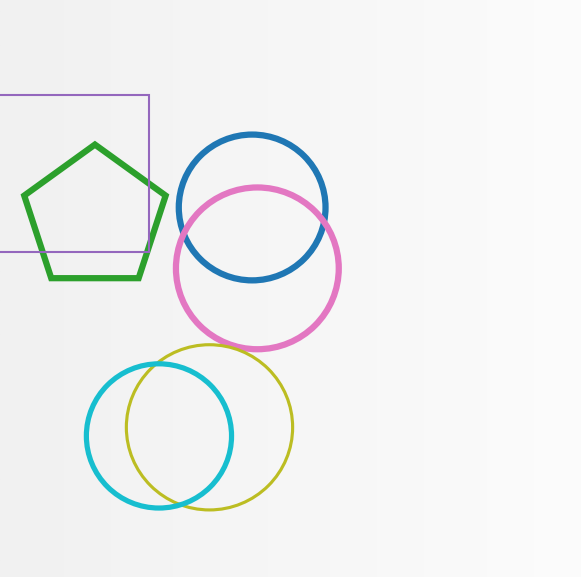[{"shape": "circle", "thickness": 3, "radius": 0.63, "center": [0.434, 0.64]}, {"shape": "pentagon", "thickness": 3, "radius": 0.64, "center": [0.163, 0.621]}, {"shape": "square", "thickness": 1, "radius": 0.68, "center": [0.121, 0.698]}, {"shape": "circle", "thickness": 3, "radius": 0.7, "center": [0.443, 0.534]}, {"shape": "circle", "thickness": 1.5, "radius": 0.72, "center": [0.36, 0.259]}, {"shape": "circle", "thickness": 2.5, "radius": 0.62, "center": [0.273, 0.244]}]